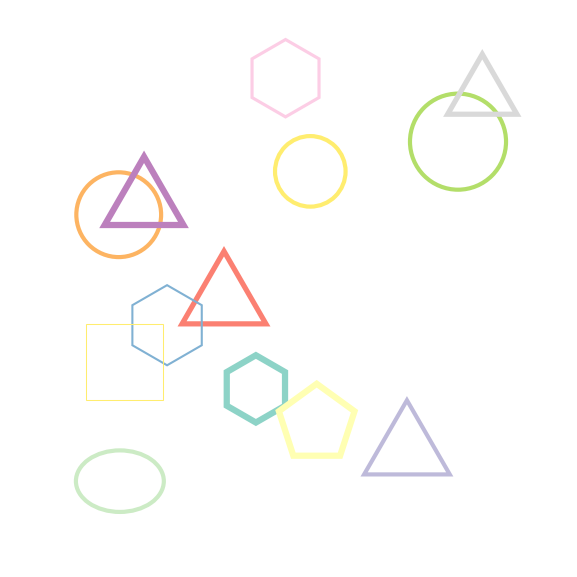[{"shape": "hexagon", "thickness": 3, "radius": 0.29, "center": [0.443, 0.326]}, {"shape": "pentagon", "thickness": 3, "radius": 0.34, "center": [0.548, 0.266]}, {"shape": "triangle", "thickness": 2, "radius": 0.43, "center": [0.705, 0.22]}, {"shape": "triangle", "thickness": 2.5, "radius": 0.42, "center": [0.388, 0.48]}, {"shape": "hexagon", "thickness": 1, "radius": 0.35, "center": [0.289, 0.436]}, {"shape": "circle", "thickness": 2, "radius": 0.37, "center": [0.206, 0.627]}, {"shape": "circle", "thickness": 2, "radius": 0.42, "center": [0.793, 0.754]}, {"shape": "hexagon", "thickness": 1.5, "radius": 0.33, "center": [0.494, 0.864]}, {"shape": "triangle", "thickness": 2.5, "radius": 0.35, "center": [0.835, 0.836]}, {"shape": "triangle", "thickness": 3, "radius": 0.39, "center": [0.249, 0.649]}, {"shape": "oval", "thickness": 2, "radius": 0.38, "center": [0.208, 0.166]}, {"shape": "circle", "thickness": 2, "radius": 0.31, "center": [0.537, 0.702]}, {"shape": "square", "thickness": 0.5, "radius": 0.33, "center": [0.216, 0.372]}]